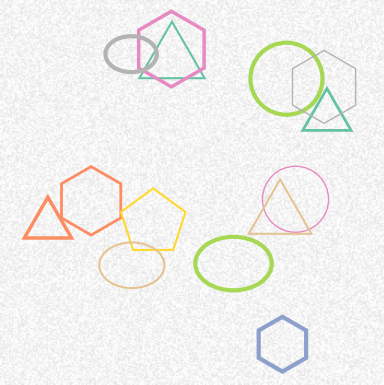[{"shape": "triangle", "thickness": 1.5, "radius": 0.49, "center": [0.447, 0.846]}, {"shape": "triangle", "thickness": 2, "radius": 0.36, "center": [0.849, 0.698]}, {"shape": "hexagon", "thickness": 2, "radius": 0.44, "center": [0.237, 0.478]}, {"shape": "triangle", "thickness": 2.5, "radius": 0.35, "center": [0.124, 0.417]}, {"shape": "hexagon", "thickness": 3, "radius": 0.36, "center": [0.734, 0.106]}, {"shape": "circle", "thickness": 1, "radius": 0.43, "center": [0.768, 0.482]}, {"shape": "hexagon", "thickness": 2.5, "radius": 0.49, "center": [0.445, 0.872]}, {"shape": "oval", "thickness": 3, "radius": 0.5, "center": [0.607, 0.315]}, {"shape": "circle", "thickness": 3, "radius": 0.47, "center": [0.744, 0.796]}, {"shape": "pentagon", "thickness": 1.5, "radius": 0.44, "center": [0.398, 0.422]}, {"shape": "triangle", "thickness": 1.5, "radius": 0.47, "center": [0.728, 0.44]}, {"shape": "oval", "thickness": 1.5, "radius": 0.42, "center": [0.343, 0.311]}, {"shape": "hexagon", "thickness": 1, "radius": 0.47, "center": [0.842, 0.774]}, {"shape": "oval", "thickness": 3, "radius": 0.33, "center": [0.341, 0.859]}]